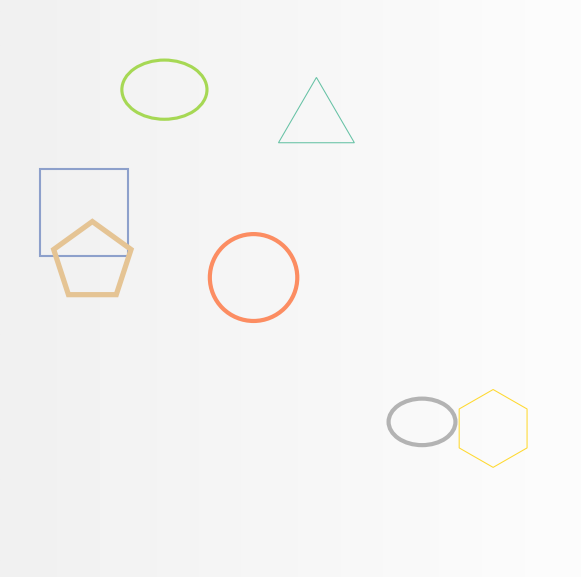[{"shape": "triangle", "thickness": 0.5, "radius": 0.38, "center": [0.544, 0.79]}, {"shape": "circle", "thickness": 2, "radius": 0.38, "center": [0.436, 0.519]}, {"shape": "square", "thickness": 1, "radius": 0.38, "center": [0.144, 0.631]}, {"shape": "oval", "thickness": 1.5, "radius": 0.37, "center": [0.283, 0.844]}, {"shape": "hexagon", "thickness": 0.5, "radius": 0.34, "center": [0.848, 0.257]}, {"shape": "pentagon", "thickness": 2.5, "radius": 0.35, "center": [0.159, 0.546]}, {"shape": "oval", "thickness": 2, "radius": 0.29, "center": [0.726, 0.269]}]